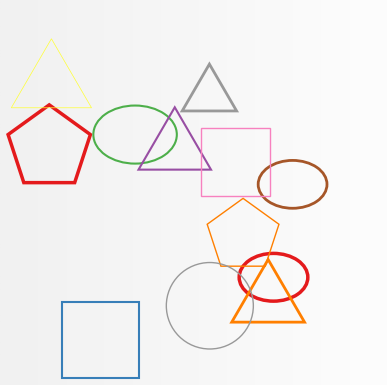[{"shape": "oval", "thickness": 2.5, "radius": 0.44, "center": [0.706, 0.28]}, {"shape": "pentagon", "thickness": 2.5, "radius": 0.56, "center": [0.127, 0.616]}, {"shape": "square", "thickness": 1.5, "radius": 0.49, "center": [0.259, 0.117]}, {"shape": "oval", "thickness": 1.5, "radius": 0.54, "center": [0.349, 0.65]}, {"shape": "triangle", "thickness": 1.5, "radius": 0.54, "center": [0.451, 0.613]}, {"shape": "pentagon", "thickness": 1, "radius": 0.49, "center": [0.627, 0.387]}, {"shape": "triangle", "thickness": 2, "radius": 0.54, "center": [0.692, 0.217]}, {"shape": "triangle", "thickness": 0.5, "radius": 0.6, "center": [0.133, 0.78]}, {"shape": "oval", "thickness": 2, "radius": 0.44, "center": [0.755, 0.521]}, {"shape": "square", "thickness": 1, "radius": 0.44, "center": [0.608, 0.579]}, {"shape": "triangle", "thickness": 2, "radius": 0.41, "center": [0.54, 0.752]}, {"shape": "circle", "thickness": 1, "radius": 0.56, "center": [0.541, 0.206]}]